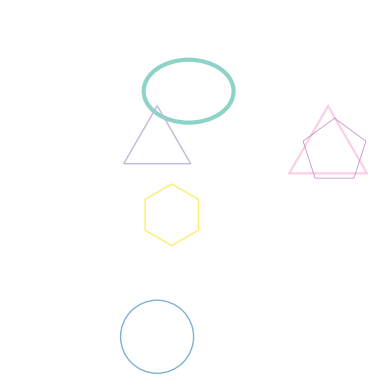[{"shape": "oval", "thickness": 3, "radius": 0.58, "center": [0.49, 0.763]}, {"shape": "triangle", "thickness": 1, "radius": 0.5, "center": [0.408, 0.625]}, {"shape": "circle", "thickness": 1, "radius": 0.47, "center": [0.408, 0.125]}, {"shape": "triangle", "thickness": 1.5, "radius": 0.58, "center": [0.852, 0.608]}, {"shape": "pentagon", "thickness": 0.5, "radius": 0.43, "center": [0.869, 0.607]}, {"shape": "hexagon", "thickness": 1, "radius": 0.4, "center": [0.446, 0.442]}]